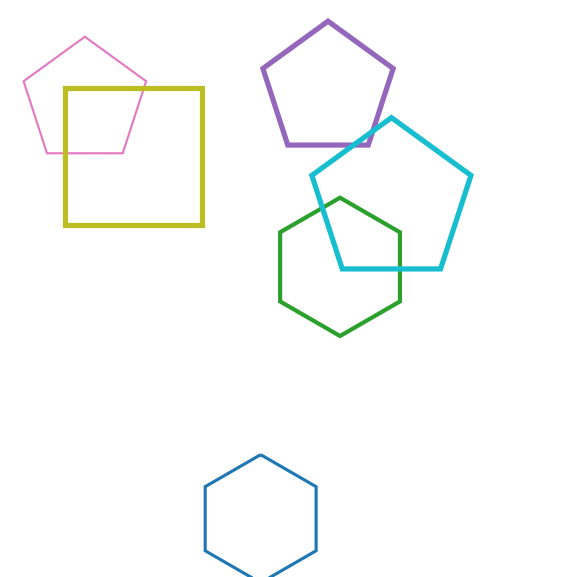[{"shape": "hexagon", "thickness": 1.5, "radius": 0.55, "center": [0.451, 0.101]}, {"shape": "hexagon", "thickness": 2, "radius": 0.6, "center": [0.589, 0.537]}, {"shape": "pentagon", "thickness": 2.5, "radius": 0.59, "center": [0.568, 0.844]}, {"shape": "pentagon", "thickness": 1, "radius": 0.56, "center": [0.147, 0.824]}, {"shape": "square", "thickness": 2.5, "radius": 0.59, "center": [0.232, 0.727]}, {"shape": "pentagon", "thickness": 2.5, "radius": 0.72, "center": [0.678, 0.651]}]